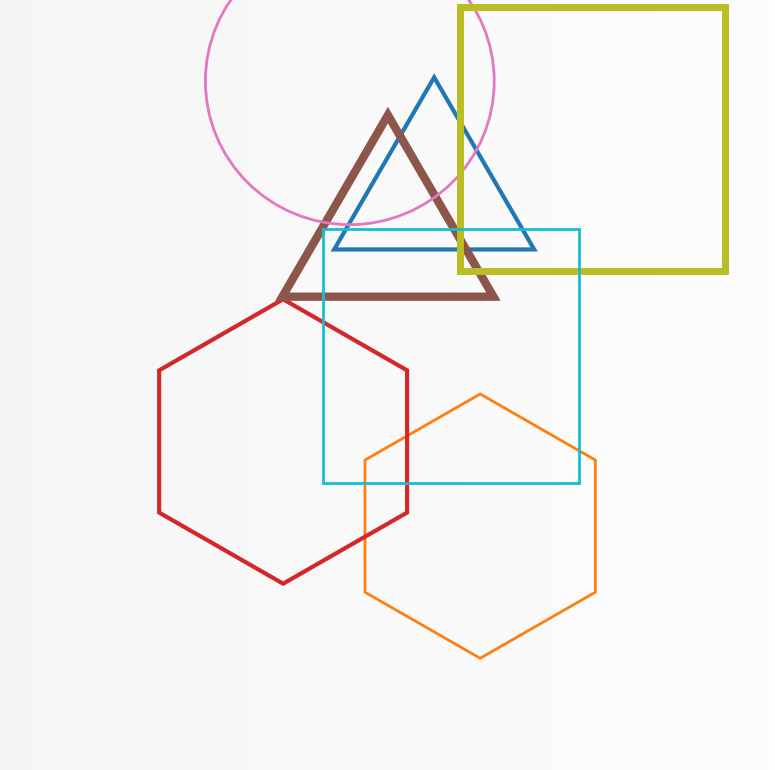[{"shape": "triangle", "thickness": 1.5, "radius": 0.75, "center": [0.56, 0.751]}, {"shape": "hexagon", "thickness": 1, "radius": 0.86, "center": [0.62, 0.317]}, {"shape": "hexagon", "thickness": 1.5, "radius": 0.92, "center": [0.365, 0.427]}, {"shape": "triangle", "thickness": 3, "radius": 0.79, "center": [0.501, 0.693]}, {"shape": "circle", "thickness": 1, "radius": 0.93, "center": [0.451, 0.895]}, {"shape": "square", "thickness": 2.5, "radius": 0.86, "center": [0.765, 0.82]}, {"shape": "square", "thickness": 1, "radius": 0.82, "center": [0.582, 0.538]}]